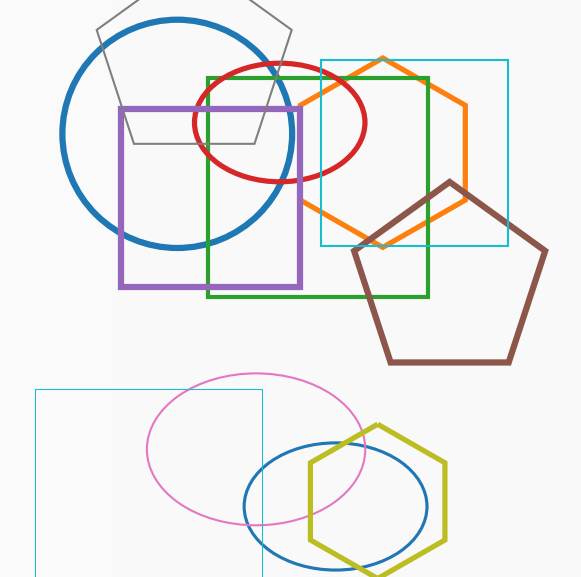[{"shape": "oval", "thickness": 1.5, "radius": 0.79, "center": [0.577, 0.122]}, {"shape": "circle", "thickness": 3, "radius": 0.99, "center": [0.305, 0.767]}, {"shape": "hexagon", "thickness": 2.5, "radius": 0.82, "center": [0.659, 0.735]}, {"shape": "square", "thickness": 2, "radius": 0.95, "center": [0.548, 0.675]}, {"shape": "oval", "thickness": 2.5, "radius": 0.73, "center": [0.481, 0.787]}, {"shape": "square", "thickness": 3, "radius": 0.77, "center": [0.363, 0.655]}, {"shape": "pentagon", "thickness": 3, "radius": 0.86, "center": [0.774, 0.511]}, {"shape": "oval", "thickness": 1, "radius": 0.94, "center": [0.441, 0.221]}, {"shape": "pentagon", "thickness": 1, "radius": 0.88, "center": [0.334, 0.893]}, {"shape": "hexagon", "thickness": 2.5, "radius": 0.67, "center": [0.65, 0.131]}, {"shape": "square", "thickness": 0.5, "radius": 0.98, "center": [0.255, 0.131]}, {"shape": "square", "thickness": 1, "radius": 0.8, "center": [0.713, 0.735]}]